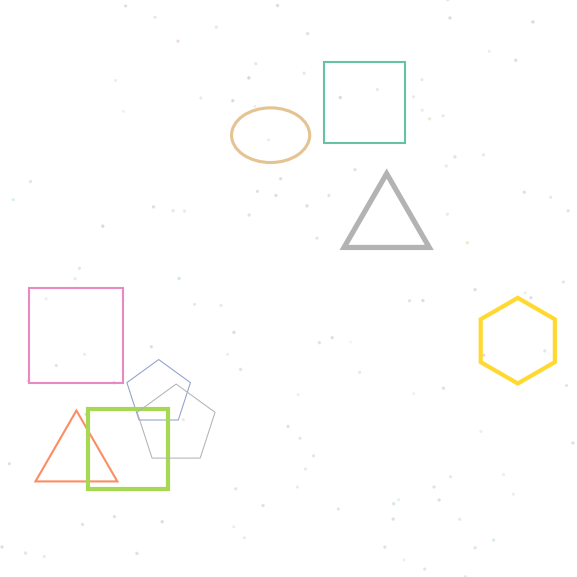[{"shape": "square", "thickness": 1, "radius": 0.35, "center": [0.631, 0.822]}, {"shape": "triangle", "thickness": 1, "radius": 0.41, "center": [0.132, 0.206]}, {"shape": "pentagon", "thickness": 0.5, "radius": 0.29, "center": [0.275, 0.319]}, {"shape": "square", "thickness": 1, "radius": 0.41, "center": [0.131, 0.418]}, {"shape": "square", "thickness": 2, "radius": 0.35, "center": [0.222, 0.221]}, {"shape": "hexagon", "thickness": 2, "radius": 0.37, "center": [0.897, 0.409]}, {"shape": "oval", "thickness": 1.5, "radius": 0.34, "center": [0.469, 0.765]}, {"shape": "triangle", "thickness": 2.5, "radius": 0.43, "center": [0.67, 0.613]}, {"shape": "pentagon", "thickness": 0.5, "radius": 0.35, "center": [0.305, 0.263]}]